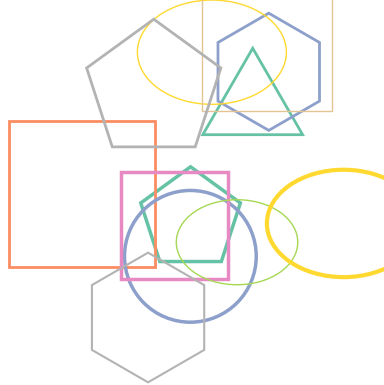[{"shape": "pentagon", "thickness": 2.5, "radius": 0.68, "center": [0.495, 0.431]}, {"shape": "triangle", "thickness": 2, "radius": 0.75, "center": [0.656, 0.725]}, {"shape": "square", "thickness": 2, "radius": 0.95, "center": [0.213, 0.496]}, {"shape": "circle", "thickness": 2.5, "radius": 0.86, "center": [0.494, 0.334]}, {"shape": "hexagon", "thickness": 2, "radius": 0.76, "center": [0.698, 0.814]}, {"shape": "square", "thickness": 2.5, "radius": 0.7, "center": [0.453, 0.415]}, {"shape": "oval", "thickness": 1, "radius": 0.79, "center": [0.616, 0.371]}, {"shape": "oval", "thickness": 1, "radius": 0.97, "center": [0.55, 0.864]}, {"shape": "oval", "thickness": 3, "radius": 1.0, "center": [0.892, 0.42]}, {"shape": "square", "thickness": 1, "radius": 0.84, "center": [0.693, 0.88]}, {"shape": "pentagon", "thickness": 2, "radius": 0.92, "center": [0.399, 0.767]}, {"shape": "hexagon", "thickness": 1.5, "radius": 0.84, "center": [0.385, 0.175]}]